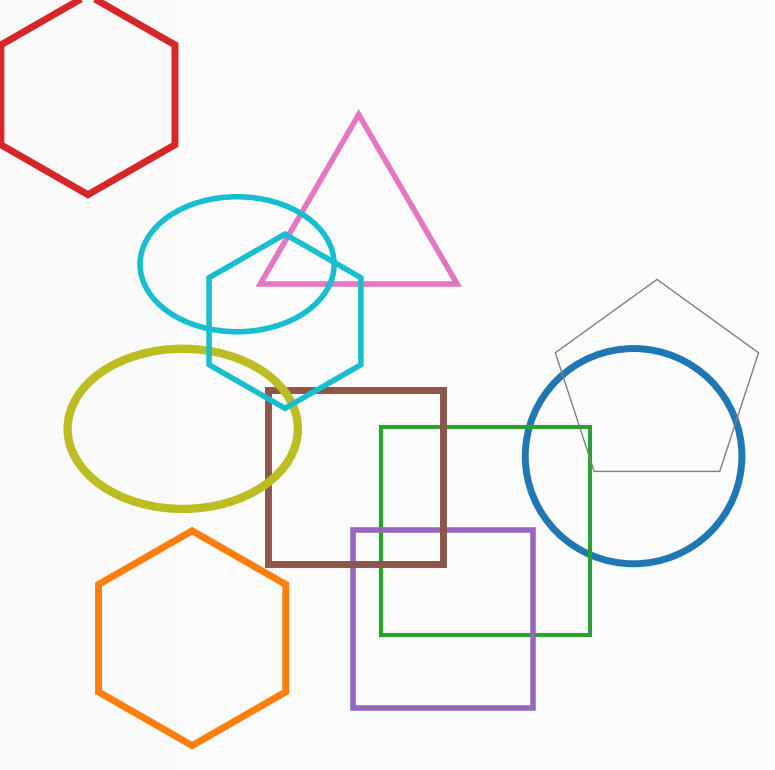[{"shape": "circle", "thickness": 2.5, "radius": 0.7, "center": [0.818, 0.408]}, {"shape": "hexagon", "thickness": 2.5, "radius": 0.7, "center": [0.248, 0.171]}, {"shape": "square", "thickness": 1.5, "radius": 0.67, "center": [0.626, 0.311]}, {"shape": "hexagon", "thickness": 2.5, "radius": 0.65, "center": [0.113, 0.877]}, {"shape": "square", "thickness": 2, "radius": 0.58, "center": [0.572, 0.197]}, {"shape": "square", "thickness": 2.5, "radius": 0.56, "center": [0.459, 0.38]}, {"shape": "triangle", "thickness": 2, "radius": 0.73, "center": [0.463, 0.705]}, {"shape": "pentagon", "thickness": 0.5, "radius": 0.69, "center": [0.848, 0.499]}, {"shape": "oval", "thickness": 3, "radius": 0.74, "center": [0.236, 0.443]}, {"shape": "hexagon", "thickness": 2, "radius": 0.57, "center": [0.368, 0.583]}, {"shape": "oval", "thickness": 2, "radius": 0.63, "center": [0.306, 0.657]}]